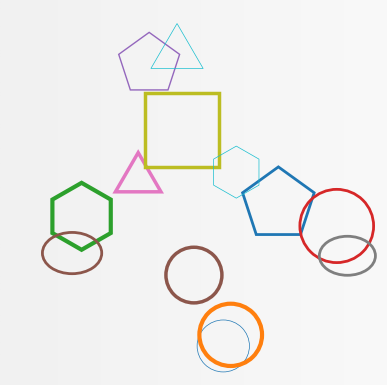[{"shape": "pentagon", "thickness": 2, "radius": 0.49, "center": [0.718, 0.469]}, {"shape": "circle", "thickness": 0.5, "radius": 0.34, "center": [0.576, 0.101]}, {"shape": "circle", "thickness": 3, "radius": 0.4, "center": [0.595, 0.13]}, {"shape": "hexagon", "thickness": 3, "radius": 0.43, "center": [0.211, 0.438]}, {"shape": "circle", "thickness": 2, "radius": 0.48, "center": [0.869, 0.413]}, {"shape": "pentagon", "thickness": 1, "radius": 0.41, "center": [0.385, 0.833]}, {"shape": "oval", "thickness": 2, "radius": 0.38, "center": [0.186, 0.343]}, {"shape": "circle", "thickness": 2.5, "radius": 0.36, "center": [0.5, 0.286]}, {"shape": "triangle", "thickness": 2.5, "radius": 0.34, "center": [0.357, 0.536]}, {"shape": "oval", "thickness": 2, "radius": 0.36, "center": [0.896, 0.336]}, {"shape": "square", "thickness": 2.5, "radius": 0.48, "center": [0.47, 0.663]}, {"shape": "triangle", "thickness": 0.5, "radius": 0.39, "center": [0.457, 0.861]}, {"shape": "hexagon", "thickness": 0.5, "radius": 0.34, "center": [0.61, 0.553]}]